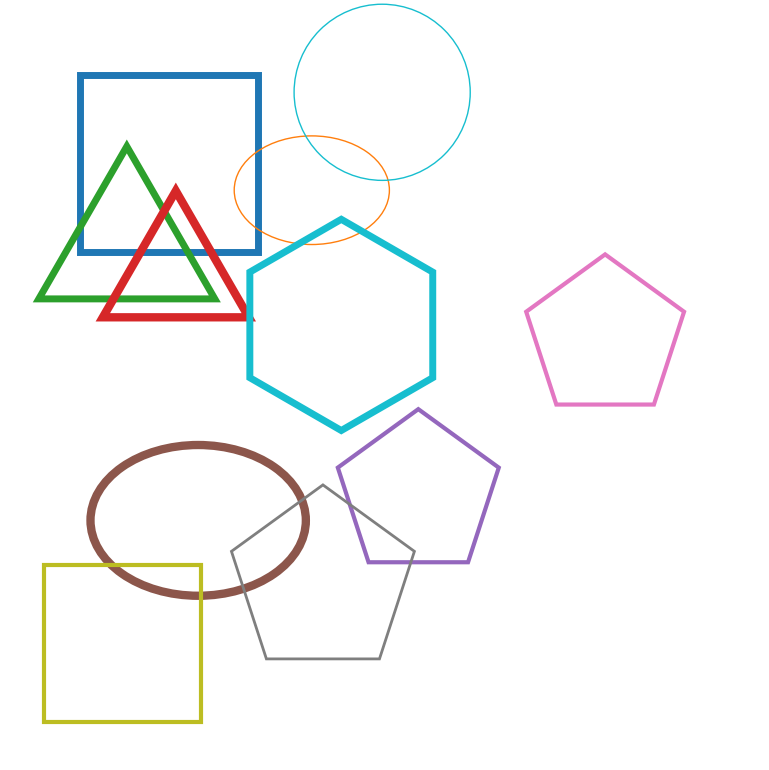[{"shape": "square", "thickness": 2.5, "radius": 0.58, "center": [0.22, 0.788]}, {"shape": "oval", "thickness": 0.5, "radius": 0.5, "center": [0.405, 0.753]}, {"shape": "triangle", "thickness": 2.5, "radius": 0.66, "center": [0.165, 0.678]}, {"shape": "triangle", "thickness": 3, "radius": 0.55, "center": [0.228, 0.643]}, {"shape": "pentagon", "thickness": 1.5, "radius": 0.55, "center": [0.543, 0.359]}, {"shape": "oval", "thickness": 3, "radius": 0.7, "center": [0.257, 0.324]}, {"shape": "pentagon", "thickness": 1.5, "radius": 0.54, "center": [0.786, 0.562]}, {"shape": "pentagon", "thickness": 1, "radius": 0.62, "center": [0.419, 0.245]}, {"shape": "square", "thickness": 1.5, "radius": 0.51, "center": [0.159, 0.164]}, {"shape": "hexagon", "thickness": 2.5, "radius": 0.69, "center": [0.443, 0.578]}, {"shape": "circle", "thickness": 0.5, "radius": 0.57, "center": [0.496, 0.88]}]